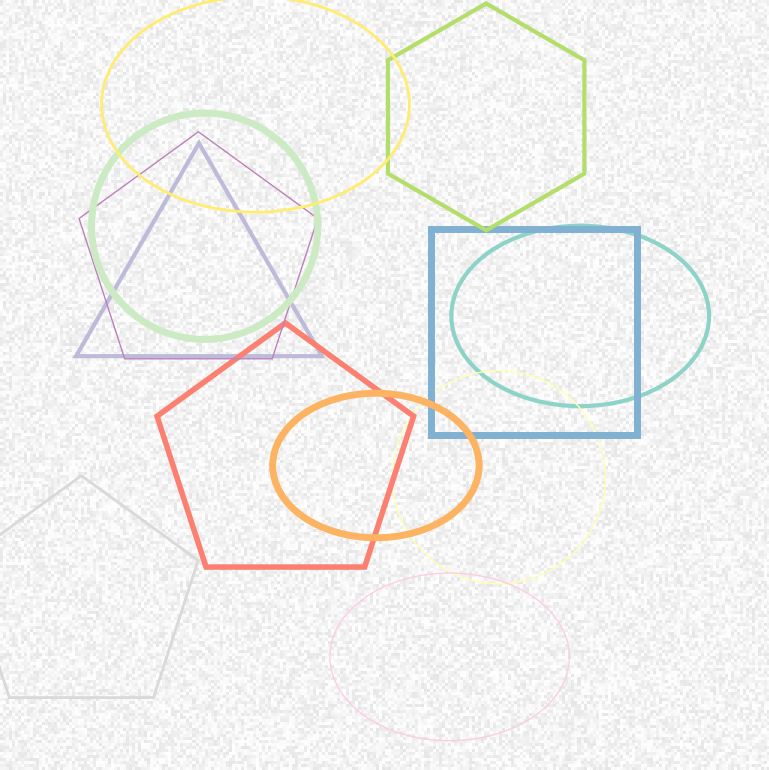[{"shape": "oval", "thickness": 1.5, "radius": 0.84, "center": [0.754, 0.59]}, {"shape": "circle", "thickness": 0.5, "radius": 0.69, "center": [0.648, 0.38]}, {"shape": "triangle", "thickness": 1.5, "radius": 0.92, "center": [0.258, 0.63]}, {"shape": "pentagon", "thickness": 2, "radius": 0.88, "center": [0.371, 0.405]}, {"shape": "square", "thickness": 2.5, "radius": 0.67, "center": [0.694, 0.569]}, {"shape": "oval", "thickness": 2.5, "radius": 0.67, "center": [0.488, 0.395]}, {"shape": "hexagon", "thickness": 1.5, "radius": 0.74, "center": [0.631, 0.848]}, {"shape": "oval", "thickness": 0.5, "radius": 0.78, "center": [0.584, 0.147]}, {"shape": "pentagon", "thickness": 1, "radius": 0.8, "center": [0.106, 0.223]}, {"shape": "pentagon", "thickness": 0.5, "radius": 0.81, "center": [0.258, 0.666]}, {"shape": "circle", "thickness": 2.5, "radius": 0.73, "center": [0.266, 0.706]}, {"shape": "oval", "thickness": 1, "radius": 1.0, "center": [0.332, 0.864]}]